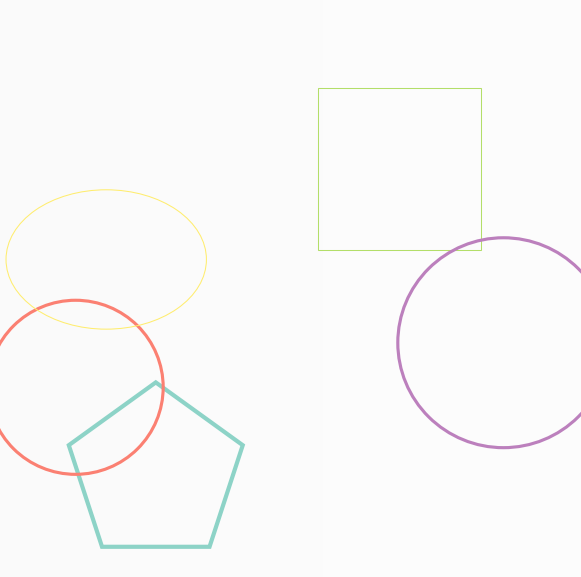[{"shape": "pentagon", "thickness": 2, "radius": 0.79, "center": [0.268, 0.18]}, {"shape": "circle", "thickness": 1.5, "radius": 0.75, "center": [0.13, 0.328]}, {"shape": "square", "thickness": 0.5, "radius": 0.7, "center": [0.688, 0.706]}, {"shape": "circle", "thickness": 1.5, "radius": 0.91, "center": [0.866, 0.406]}, {"shape": "oval", "thickness": 0.5, "radius": 0.86, "center": [0.183, 0.55]}]